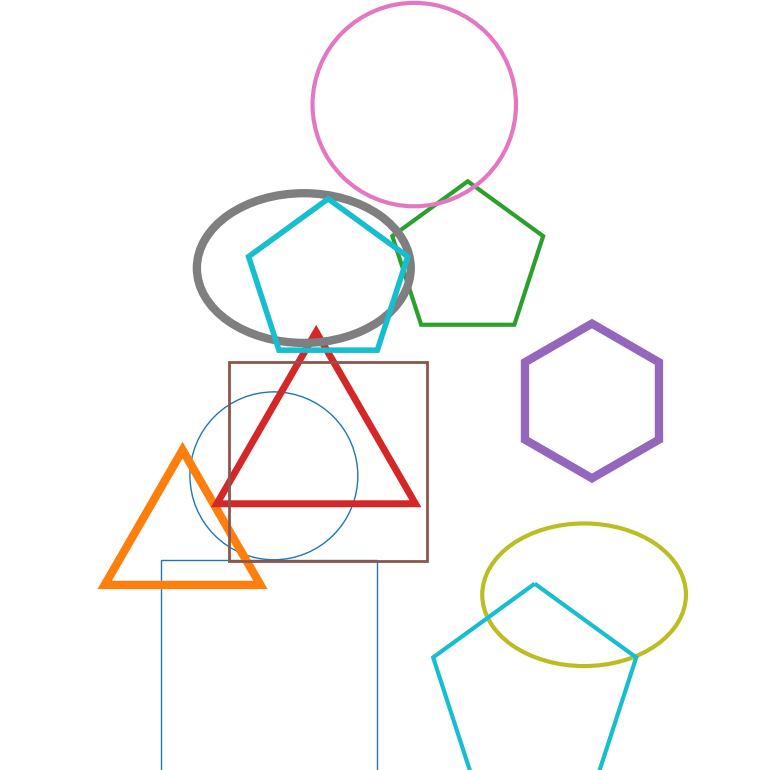[{"shape": "circle", "thickness": 0.5, "radius": 0.55, "center": [0.356, 0.382]}, {"shape": "square", "thickness": 0.5, "radius": 0.7, "center": [0.349, 0.132]}, {"shape": "triangle", "thickness": 3, "radius": 0.58, "center": [0.237, 0.299]}, {"shape": "pentagon", "thickness": 1.5, "radius": 0.51, "center": [0.607, 0.662]}, {"shape": "triangle", "thickness": 2.5, "radius": 0.74, "center": [0.411, 0.42]}, {"shape": "hexagon", "thickness": 3, "radius": 0.5, "center": [0.769, 0.479]}, {"shape": "square", "thickness": 1, "radius": 0.64, "center": [0.426, 0.4]}, {"shape": "circle", "thickness": 1.5, "radius": 0.66, "center": [0.538, 0.864]}, {"shape": "oval", "thickness": 3, "radius": 0.69, "center": [0.395, 0.652]}, {"shape": "oval", "thickness": 1.5, "radius": 0.66, "center": [0.759, 0.228]}, {"shape": "pentagon", "thickness": 2, "radius": 0.54, "center": [0.426, 0.633]}, {"shape": "pentagon", "thickness": 1.5, "radius": 0.69, "center": [0.694, 0.103]}]